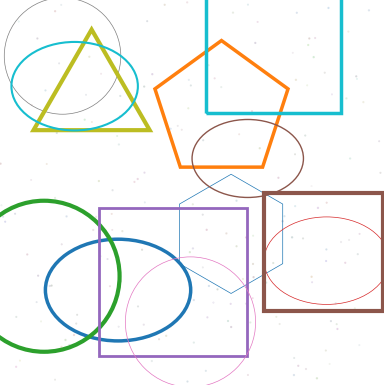[{"shape": "oval", "thickness": 2.5, "radius": 0.94, "center": [0.307, 0.247]}, {"shape": "hexagon", "thickness": 0.5, "radius": 0.77, "center": [0.6, 0.393]}, {"shape": "pentagon", "thickness": 2.5, "radius": 0.91, "center": [0.575, 0.713]}, {"shape": "circle", "thickness": 3, "radius": 0.98, "center": [0.114, 0.282]}, {"shape": "oval", "thickness": 0.5, "radius": 0.81, "center": [0.848, 0.323]}, {"shape": "square", "thickness": 2, "radius": 0.96, "center": [0.449, 0.267]}, {"shape": "oval", "thickness": 1, "radius": 0.72, "center": [0.644, 0.588]}, {"shape": "square", "thickness": 3, "radius": 0.77, "center": [0.84, 0.345]}, {"shape": "circle", "thickness": 0.5, "radius": 0.85, "center": [0.495, 0.164]}, {"shape": "circle", "thickness": 0.5, "radius": 0.76, "center": [0.162, 0.855]}, {"shape": "triangle", "thickness": 3, "radius": 0.87, "center": [0.238, 0.749]}, {"shape": "oval", "thickness": 1.5, "radius": 0.82, "center": [0.194, 0.776]}, {"shape": "square", "thickness": 2.5, "radius": 0.87, "center": [0.711, 0.882]}]